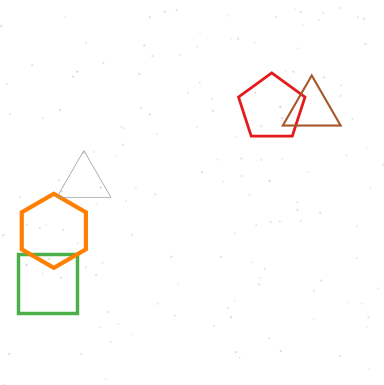[{"shape": "pentagon", "thickness": 2, "radius": 0.45, "center": [0.706, 0.72]}, {"shape": "square", "thickness": 2.5, "radius": 0.39, "center": [0.123, 0.263]}, {"shape": "hexagon", "thickness": 3, "radius": 0.48, "center": [0.14, 0.4]}, {"shape": "triangle", "thickness": 1.5, "radius": 0.43, "center": [0.81, 0.717]}, {"shape": "triangle", "thickness": 0.5, "radius": 0.41, "center": [0.218, 0.528]}]